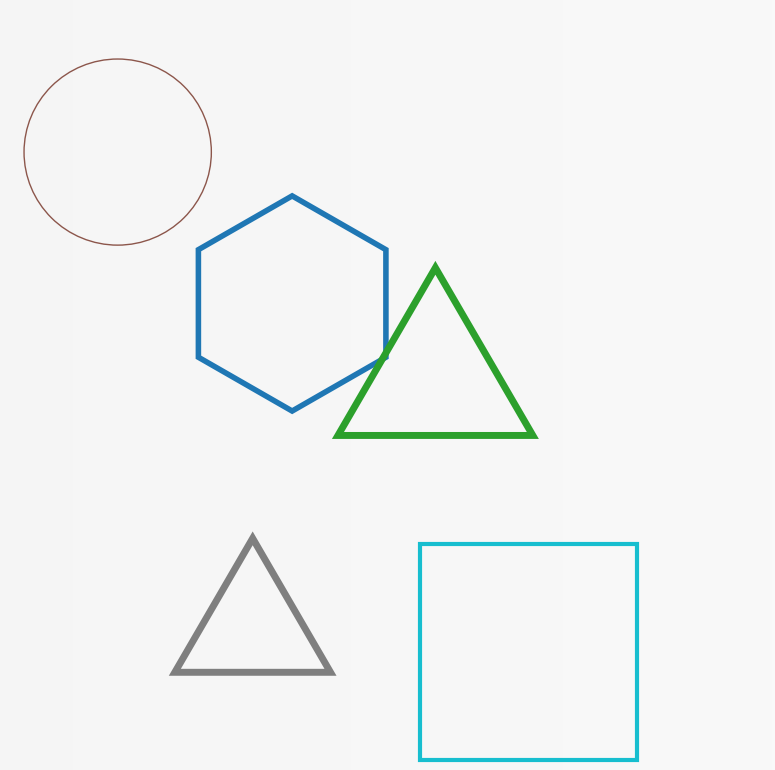[{"shape": "hexagon", "thickness": 2, "radius": 0.7, "center": [0.377, 0.606]}, {"shape": "triangle", "thickness": 2.5, "radius": 0.73, "center": [0.562, 0.507]}, {"shape": "circle", "thickness": 0.5, "radius": 0.6, "center": [0.152, 0.802]}, {"shape": "triangle", "thickness": 2.5, "radius": 0.58, "center": [0.326, 0.185]}, {"shape": "square", "thickness": 1.5, "radius": 0.7, "center": [0.682, 0.153]}]